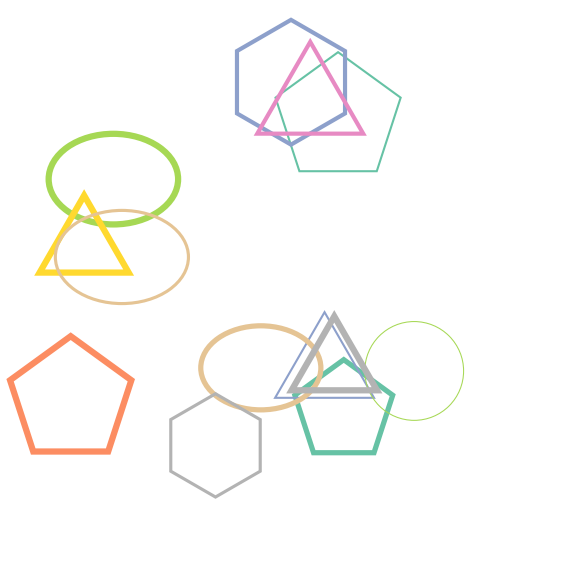[{"shape": "pentagon", "thickness": 2.5, "radius": 0.45, "center": [0.595, 0.287]}, {"shape": "pentagon", "thickness": 1, "radius": 0.57, "center": [0.585, 0.795]}, {"shape": "pentagon", "thickness": 3, "radius": 0.55, "center": [0.122, 0.307]}, {"shape": "hexagon", "thickness": 2, "radius": 0.54, "center": [0.504, 0.857]}, {"shape": "triangle", "thickness": 1, "radius": 0.49, "center": [0.562, 0.36]}, {"shape": "triangle", "thickness": 2, "radius": 0.53, "center": [0.537, 0.821]}, {"shape": "circle", "thickness": 0.5, "radius": 0.43, "center": [0.717, 0.357]}, {"shape": "oval", "thickness": 3, "radius": 0.56, "center": [0.196, 0.689]}, {"shape": "triangle", "thickness": 3, "radius": 0.45, "center": [0.146, 0.572]}, {"shape": "oval", "thickness": 2.5, "radius": 0.52, "center": [0.452, 0.362]}, {"shape": "oval", "thickness": 1.5, "radius": 0.58, "center": [0.211, 0.554]}, {"shape": "hexagon", "thickness": 1.5, "radius": 0.45, "center": [0.373, 0.228]}, {"shape": "triangle", "thickness": 3, "radius": 0.43, "center": [0.579, 0.366]}]